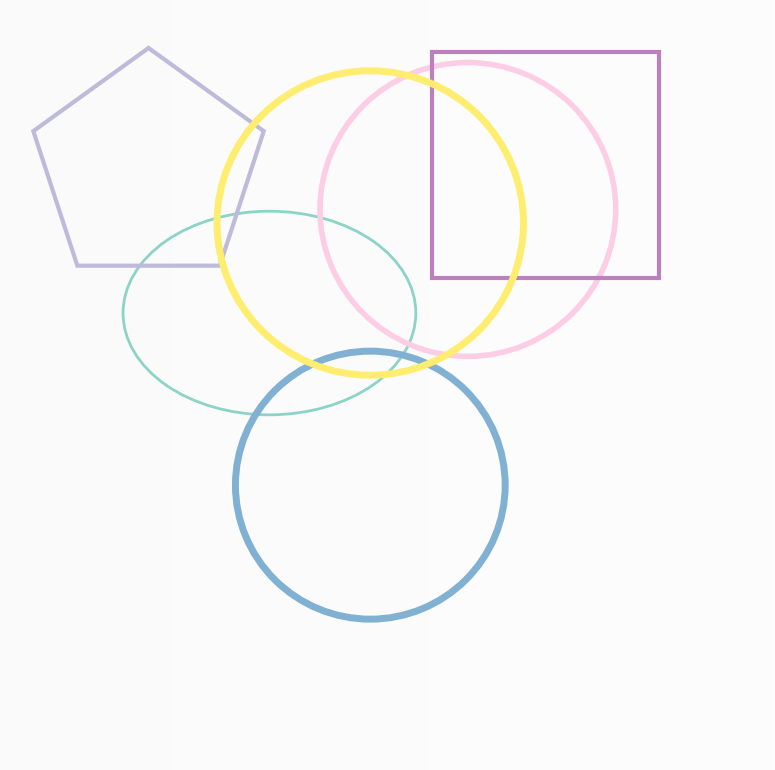[{"shape": "oval", "thickness": 1, "radius": 0.94, "center": [0.348, 0.593]}, {"shape": "pentagon", "thickness": 1.5, "radius": 0.78, "center": [0.192, 0.781]}, {"shape": "circle", "thickness": 2.5, "radius": 0.87, "center": [0.478, 0.37]}, {"shape": "circle", "thickness": 2, "radius": 0.95, "center": [0.604, 0.728]}, {"shape": "square", "thickness": 1.5, "radius": 0.73, "center": [0.704, 0.786]}, {"shape": "circle", "thickness": 2.5, "radius": 0.99, "center": [0.478, 0.71]}]